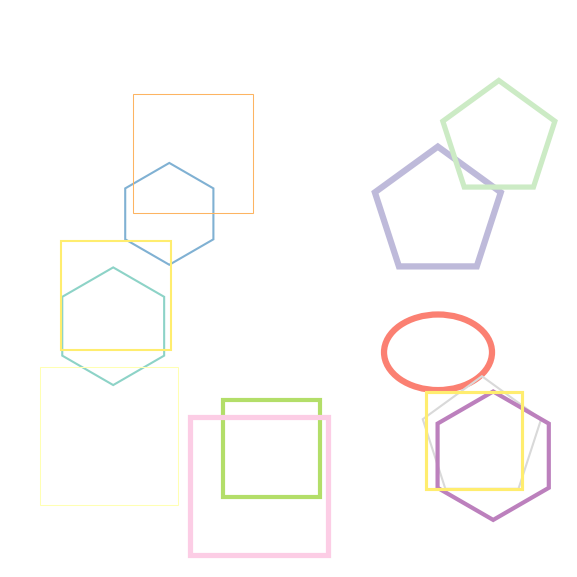[{"shape": "hexagon", "thickness": 1, "radius": 0.51, "center": [0.196, 0.434]}, {"shape": "square", "thickness": 0.5, "radius": 0.6, "center": [0.188, 0.245]}, {"shape": "pentagon", "thickness": 3, "radius": 0.57, "center": [0.758, 0.631]}, {"shape": "oval", "thickness": 3, "radius": 0.47, "center": [0.758, 0.389]}, {"shape": "hexagon", "thickness": 1, "radius": 0.44, "center": [0.293, 0.629]}, {"shape": "square", "thickness": 0.5, "radius": 0.52, "center": [0.334, 0.733]}, {"shape": "square", "thickness": 2, "radius": 0.42, "center": [0.471, 0.223]}, {"shape": "square", "thickness": 2.5, "radius": 0.6, "center": [0.448, 0.158]}, {"shape": "pentagon", "thickness": 1, "radius": 0.54, "center": [0.835, 0.24]}, {"shape": "hexagon", "thickness": 2, "radius": 0.56, "center": [0.854, 0.21]}, {"shape": "pentagon", "thickness": 2.5, "radius": 0.51, "center": [0.864, 0.758]}, {"shape": "square", "thickness": 1, "radius": 0.47, "center": [0.201, 0.488]}, {"shape": "square", "thickness": 1.5, "radius": 0.42, "center": [0.821, 0.237]}]